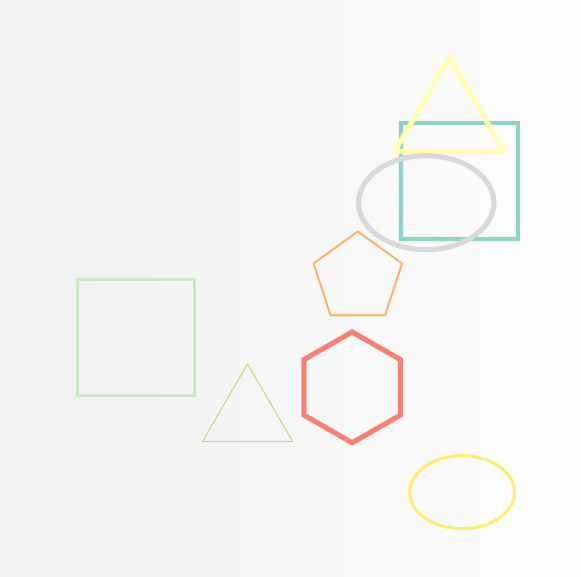[{"shape": "square", "thickness": 2, "radius": 0.5, "center": [0.79, 0.685]}, {"shape": "triangle", "thickness": 2.5, "radius": 0.54, "center": [0.773, 0.791]}, {"shape": "hexagon", "thickness": 2.5, "radius": 0.48, "center": [0.606, 0.328]}, {"shape": "pentagon", "thickness": 1, "radius": 0.4, "center": [0.616, 0.518]}, {"shape": "triangle", "thickness": 0.5, "radius": 0.45, "center": [0.426, 0.279]}, {"shape": "oval", "thickness": 2.5, "radius": 0.58, "center": [0.733, 0.648]}, {"shape": "square", "thickness": 1.5, "radius": 0.5, "center": [0.233, 0.416]}, {"shape": "oval", "thickness": 1.5, "radius": 0.45, "center": [0.795, 0.147]}]